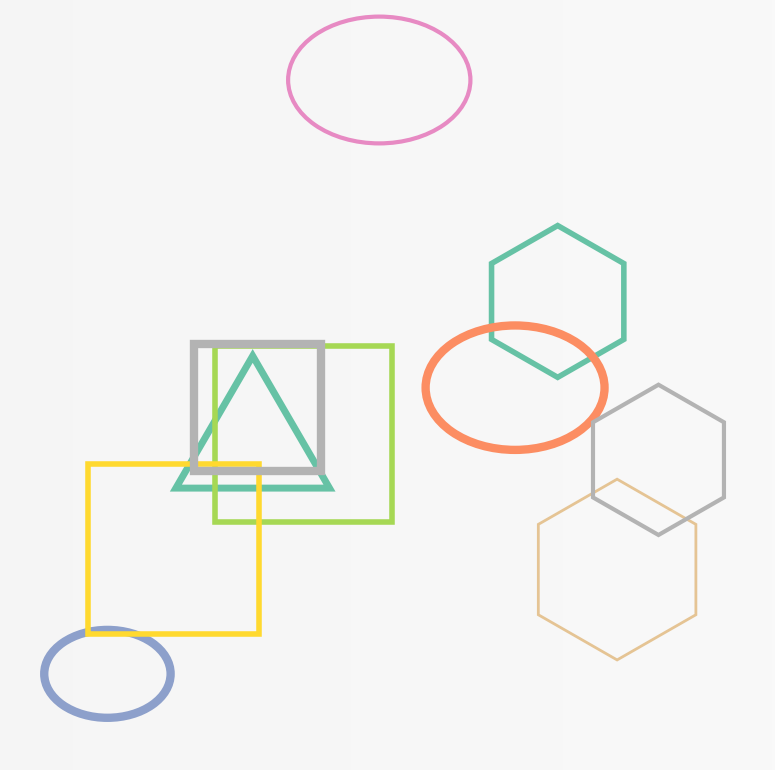[{"shape": "triangle", "thickness": 2.5, "radius": 0.57, "center": [0.326, 0.423]}, {"shape": "hexagon", "thickness": 2, "radius": 0.49, "center": [0.72, 0.609]}, {"shape": "oval", "thickness": 3, "radius": 0.58, "center": [0.665, 0.497]}, {"shape": "oval", "thickness": 3, "radius": 0.41, "center": [0.139, 0.125]}, {"shape": "oval", "thickness": 1.5, "radius": 0.59, "center": [0.489, 0.896]}, {"shape": "square", "thickness": 2, "radius": 0.57, "center": [0.391, 0.437]}, {"shape": "square", "thickness": 2, "radius": 0.55, "center": [0.224, 0.287]}, {"shape": "hexagon", "thickness": 1, "radius": 0.59, "center": [0.796, 0.26]}, {"shape": "square", "thickness": 3, "radius": 0.41, "center": [0.332, 0.471]}, {"shape": "hexagon", "thickness": 1.5, "radius": 0.49, "center": [0.85, 0.403]}]